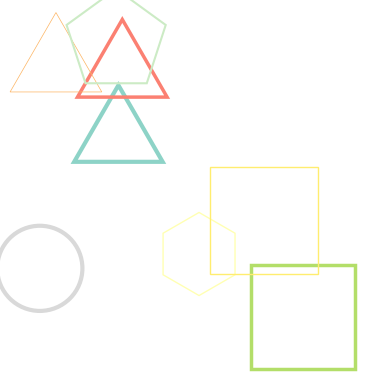[{"shape": "triangle", "thickness": 3, "radius": 0.66, "center": [0.308, 0.646]}, {"shape": "hexagon", "thickness": 1, "radius": 0.54, "center": [0.517, 0.34]}, {"shape": "triangle", "thickness": 2.5, "radius": 0.67, "center": [0.318, 0.815]}, {"shape": "triangle", "thickness": 0.5, "radius": 0.69, "center": [0.145, 0.83]}, {"shape": "square", "thickness": 2.5, "radius": 0.67, "center": [0.787, 0.177]}, {"shape": "circle", "thickness": 3, "radius": 0.55, "center": [0.103, 0.303]}, {"shape": "pentagon", "thickness": 1.5, "radius": 0.68, "center": [0.302, 0.893]}, {"shape": "square", "thickness": 1, "radius": 0.7, "center": [0.685, 0.427]}]